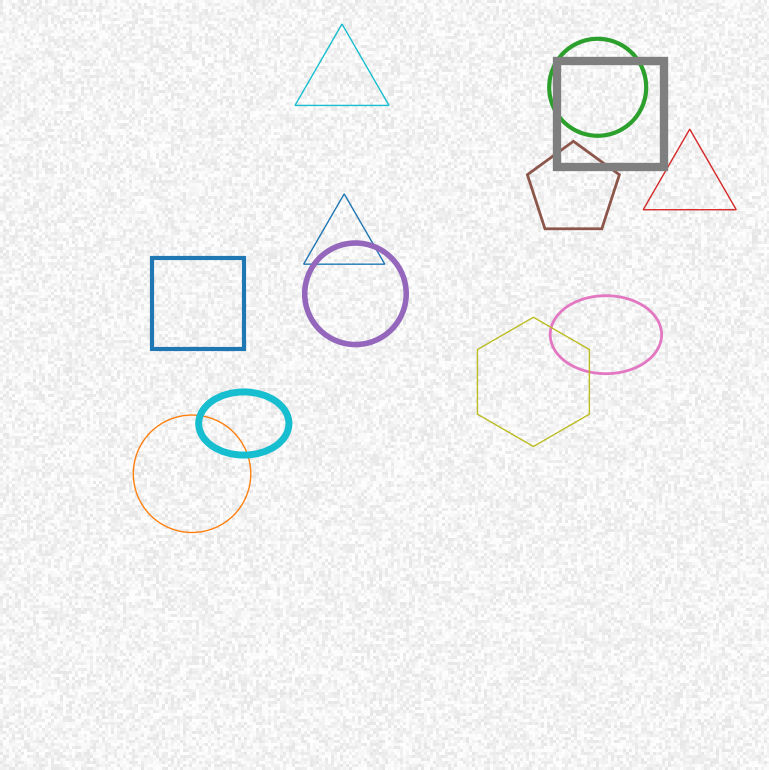[{"shape": "square", "thickness": 1.5, "radius": 0.3, "center": [0.258, 0.606]}, {"shape": "triangle", "thickness": 0.5, "radius": 0.3, "center": [0.447, 0.687]}, {"shape": "circle", "thickness": 0.5, "radius": 0.38, "center": [0.249, 0.385]}, {"shape": "circle", "thickness": 1.5, "radius": 0.31, "center": [0.776, 0.887]}, {"shape": "triangle", "thickness": 0.5, "radius": 0.35, "center": [0.896, 0.763]}, {"shape": "circle", "thickness": 2, "radius": 0.33, "center": [0.462, 0.618]}, {"shape": "pentagon", "thickness": 1, "radius": 0.31, "center": [0.745, 0.754]}, {"shape": "oval", "thickness": 1, "radius": 0.36, "center": [0.787, 0.565]}, {"shape": "square", "thickness": 3, "radius": 0.34, "center": [0.793, 0.852]}, {"shape": "hexagon", "thickness": 0.5, "radius": 0.42, "center": [0.693, 0.504]}, {"shape": "oval", "thickness": 2.5, "radius": 0.29, "center": [0.317, 0.45]}, {"shape": "triangle", "thickness": 0.5, "radius": 0.35, "center": [0.444, 0.898]}]